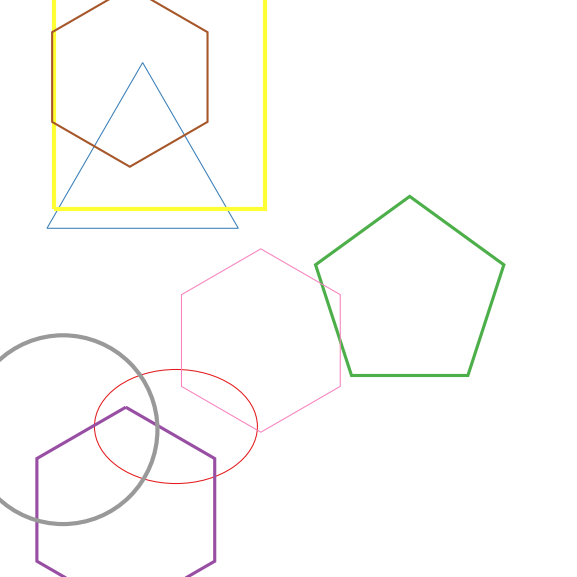[{"shape": "oval", "thickness": 0.5, "radius": 0.71, "center": [0.305, 0.261]}, {"shape": "triangle", "thickness": 0.5, "radius": 0.96, "center": [0.247, 0.699]}, {"shape": "pentagon", "thickness": 1.5, "radius": 0.86, "center": [0.709, 0.488]}, {"shape": "hexagon", "thickness": 1.5, "radius": 0.89, "center": [0.218, 0.116]}, {"shape": "square", "thickness": 2, "radius": 0.92, "center": [0.277, 0.821]}, {"shape": "hexagon", "thickness": 1, "radius": 0.78, "center": [0.225, 0.866]}, {"shape": "hexagon", "thickness": 0.5, "radius": 0.79, "center": [0.452, 0.409]}, {"shape": "circle", "thickness": 2, "radius": 0.82, "center": [0.109, 0.255]}]